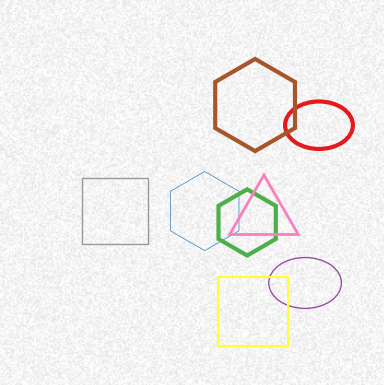[{"shape": "oval", "thickness": 3, "radius": 0.44, "center": [0.829, 0.675]}, {"shape": "hexagon", "thickness": 0.5, "radius": 0.51, "center": [0.532, 0.452]}, {"shape": "hexagon", "thickness": 3, "radius": 0.43, "center": [0.642, 0.422]}, {"shape": "oval", "thickness": 1, "radius": 0.47, "center": [0.792, 0.265]}, {"shape": "square", "thickness": 1.5, "radius": 0.45, "center": [0.657, 0.19]}, {"shape": "hexagon", "thickness": 3, "radius": 0.6, "center": [0.663, 0.727]}, {"shape": "triangle", "thickness": 2, "radius": 0.51, "center": [0.686, 0.442]}, {"shape": "square", "thickness": 1, "radius": 0.42, "center": [0.299, 0.452]}]